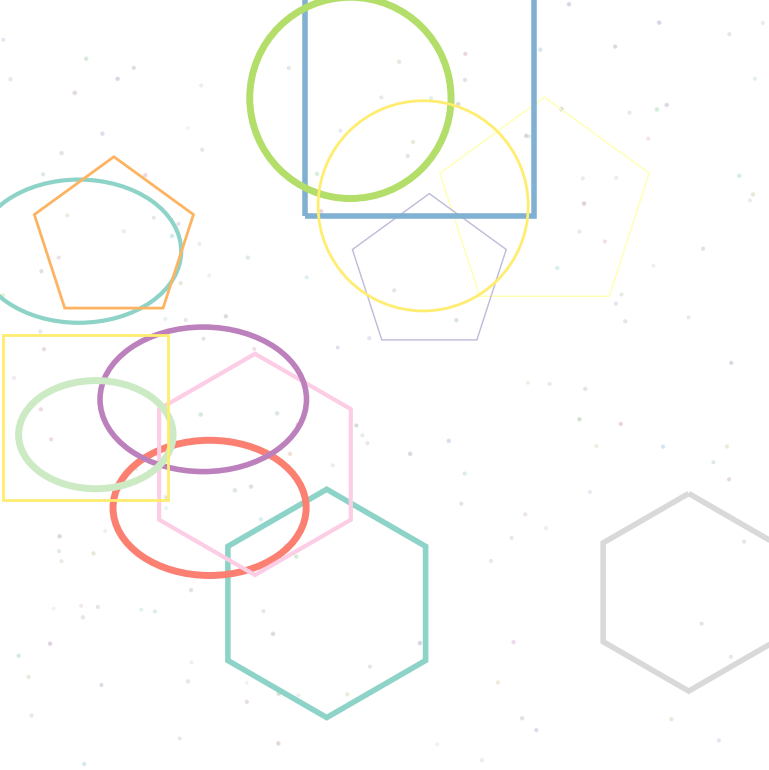[{"shape": "hexagon", "thickness": 2, "radius": 0.74, "center": [0.424, 0.216]}, {"shape": "oval", "thickness": 1.5, "radius": 0.66, "center": [0.102, 0.674]}, {"shape": "pentagon", "thickness": 0.5, "radius": 0.71, "center": [0.707, 0.731]}, {"shape": "pentagon", "thickness": 0.5, "radius": 0.53, "center": [0.558, 0.644]}, {"shape": "oval", "thickness": 2.5, "radius": 0.63, "center": [0.272, 0.34]}, {"shape": "square", "thickness": 2, "radius": 0.74, "center": [0.545, 0.868]}, {"shape": "pentagon", "thickness": 1, "radius": 0.54, "center": [0.148, 0.688]}, {"shape": "circle", "thickness": 2.5, "radius": 0.65, "center": [0.455, 0.873]}, {"shape": "hexagon", "thickness": 1.5, "radius": 0.72, "center": [0.331, 0.397]}, {"shape": "hexagon", "thickness": 2, "radius": 0.64, "center": [0.894, 0.231]}, {"shape": "oval", "thickness": 2, "radius": 0.67, "center": [0.264, 0.481]}, {"shape": "oval", "thickness": 2.5, "radius": 0.5, "center": [0.124, 0.436]}, {"shape": "square", "thickness": 1, "radius": 0.53, "center": [0.111, 0.458]}, {"shape": "circle", "thickness": 1, "radius": 0.68, "center": [0.55, 0.733]}]